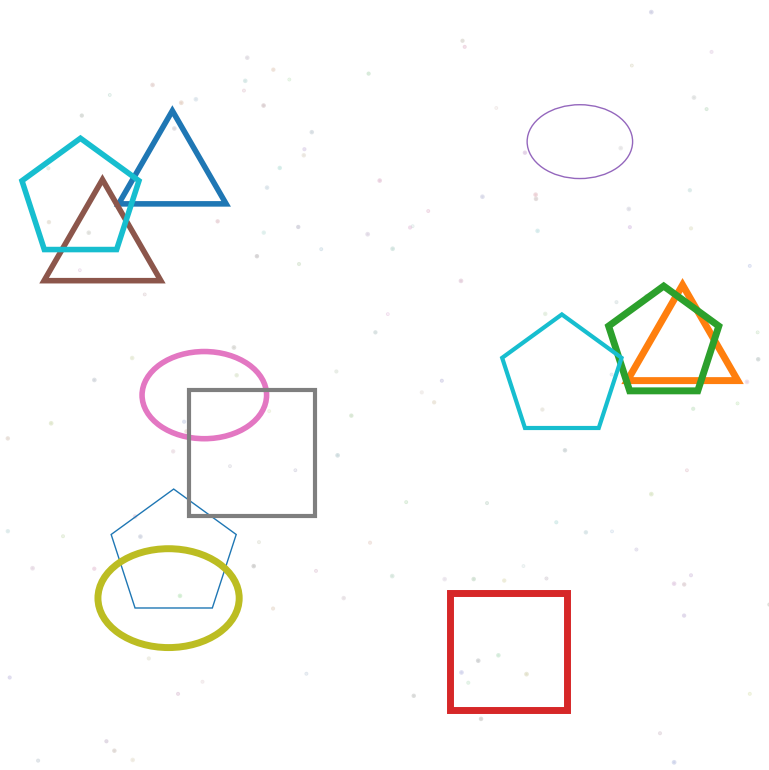[{"shape": "triangle", "thickness": 2, "radius": 0.4, "center": [0.224, 0.776]}, {"shape": "pentagon", "thickness": 0.5, "radius": 0.43, "center": [0.226, 0.279]}, {"shape": "triangle", "thickness": 2.5, "radius": 0.41, "center": [0.886, 0.547]}, {"shape": "pentagon", "thickness": 2.5, "radius": 0.38, "center": [0.862, 0.553]}, {"shape": "square", "thickness": 2.5, "radius": 0.38, "center": [0.66, 0.154]}, {"shape": "oval", "thickness": 0.5, "radius": 0.34, "center": [0.753, 0.816]}, {"shape": "triangle", "thickness": 2, "radius": 0.44, "center": [0.133, 0.679]}, {"shape": "oval", "thickness": 2, "radius": 0.4, "center": [0.265, 0.487]}, {"shape": "square", "thickness": 1.5, "radius": 0.41, "center": [0.327, 0.412]}, {"shape": "oval", "thickness": 2.5, "radius": 0.46, "center": [0.219, 0.223]}, {"shape": "pentagon", "thickness": 2, "radius": 0.4, "center": [0.104, 0.741]}, {"shape": "pentagon", "thickness": 1.5, "radius": 0.41, "center": [0.73, 0.51]}]